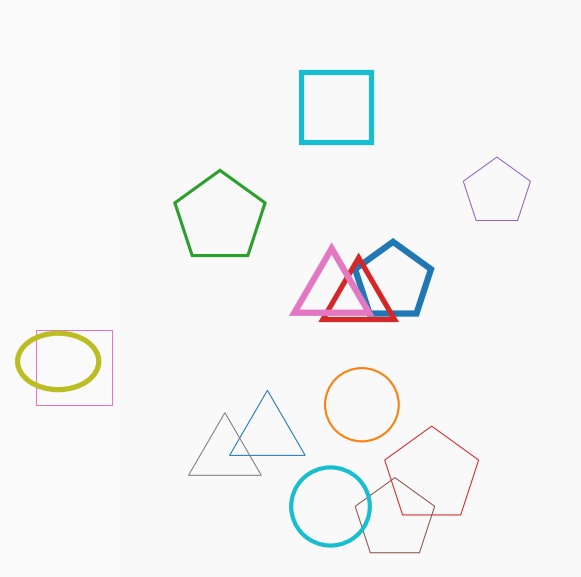[{"shape": "triangle", "thickness": 0.5, "radius": 0.38, "center": [0.46, 0.248]}, {"shape": "pentagon", "thickness": 3, "radius": 0.34, "center": [0.676, 0.512]}, {"shape": "circle", "thickness": 1, "radius": 0.32, "center": [0.623, 0.298]}, {"shape": "pentagon", "thickness": 1.5, "radius": 0.41, "center": [0.378, 0.623]}, {"shape": "pentagon", "thickness": 0.5, "radius": 0.42, "center": [0.743, 0.176]}, {"shape": "triangle", "thickness": 2.5, "radius": 0.36, "center": [0.617, 0.482]}, {"shape": "pentagon", "thickness": 0.5, "radius": 0.3, "center": [0.855, 0.666]}, {"shape": "pentagon", "thickness": 0.5, "radius": 0.36, "center": [0.679, 0.1]}, {"shape": "square", "thickness": 0.5, "radius": 0.33, "center": [0.127, 0.363]}, {"shape": "triangle", "thickness": 3, "radius": 0.37, "center": [0.571, 0.495]}, {"shape": "triangle", "thickness": 0.5, "radius": 0.36, "center": [0.387, 0.212]}, {"shape": "oval", "thickness": 2.5, "radius": 0.35, "center": [0.1, 0.373]}, {"shape": "circle", "thickness": 2, "radius": 0.34, "center": [0.569, 0.122]}, {"shape": "square", "thickness": 2.5, "radius": 0.3, "center": [0.578, 0.814]}]